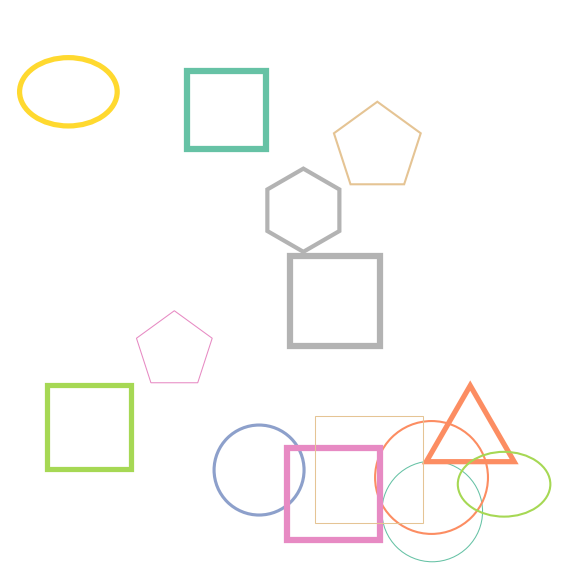[{"shape": "circle", "thickness": 0.5, "radius": 0.44, "center": [0.748, 0.114]}, {"shape": "square", "thickness": 3, "radius": 0.34, "center": [0.393, 0.809]}, {"shape": "triangle", "thickness": 2.5, "radius": 0.44, "center": [0.814, 0.244]}, {"shape": "circle", "thickness": 1, "radius": 0.49, "center": [0.747, 0.172]}, {"shape": "circle", "thickness": 1.5, "radius": 0.39, "center": [0.449, 0.185]}, {"shape": "pentagon", "thickness": 0.5, "radius": 0.34, "center": [0.302, 0.392]}, {"shape": "square", "thickness": 3, "radius": 0.4, "center": [0.577, 0.144]}, {"shape": "square", "thickness": 2.5, "radius": 0.37, "center": [0.154, 0.26]}, {"shape": "oval", "thickness": 1, "radius": 0.4, "center": [0.873, 0.161]}, {"shape": "oval", "thickness": 2.5, "radius": 0.42, "center": [0.118, 0.84]}, {"shape": "pentagon", "thickness": 1, "radius": 0.4, "center": [0.653, 0.744]}, {"shape": "square", "thickness": 0.5, "radius": 0.47, "center": [0.639, 0.186]}, {"shape": "square", "thickness": 3, "radius": 0.39, "center": [0.58, 0.478]}, {"shape": "hexagon", "thickness": 2, "radius": 0.36, "center": [0.525, 0.635]}]